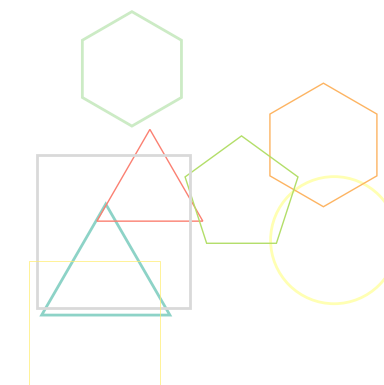[{"shape": "triangle", "thickness": 2, "radius": 0.96, "center": [0.275, 0.278]}, {"shape": "circle", "thickness": 2, "radius": 0.83, "center": [0.868, 0.376]}, {"shape": "triangle", "thickness": 1, "radius": 0.79, "center": [0.389, 0.505]}, {"shape": "hexagon", "thickness": 1, "radius": 0.8, "center": [0.84, 0.623]}, {"shape": "pentagon", "thickness": 1, "radius": 0.77, "center": [0.627, 0.493]}, {"shape": "square", "thickness": 2, "radius": 1.0, "center": [0.294, 0.399]}, {"shape": "hexagon", "thickness": 2, "radius": 0.74, "center": [0.343, 0.821]}, {"shape": "square", "thickness": 0.5, "radius": 0.85, "center": [0.246, 0.151]}]